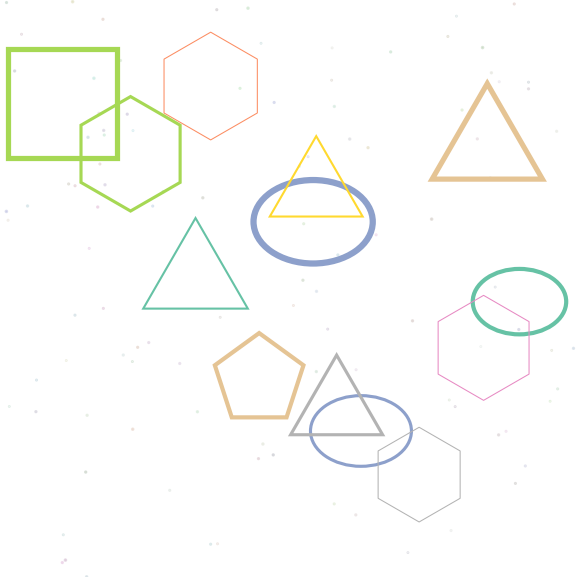[{"shape": "triangle", "thickness": 1, "radius": 0.52, "center": [0.339, 0.517]}, {"shape": "oval", "thickness": 2, "radius": 0.4, "center": [0.9, 0.477]}, {"shape": "hexagon", "thickness": 0.5, "radius": 0.47, "center": [0.365, 0.85]}, {"shape": "oval", "thickness": 3, "radius": 0.52, "center": [0.542, 0.615]}, {"shape": "oval", "thickness": 1.5, "radius": 0.44, "center": [0.625, 0.253]}, {"shape": "hexagon", "thickness": 0.5, "radius": 0.45, "center": [0.837, 0.397]}, {"shape": "square", "thickness": 2.5, "radius": 0.47, "center": [0.108, 0.82]}, {"shape": "hexagon", "thickness": 1.5, "radius": 0.5, "center": [0.226, 0.733]}, {"shape": "triangle", "thickness": 1, "radius": 0.46, "center": [0.548, 0.671]}, {"shape": "triangle", "thickness": 2.5, "radius": 0.55, "center": [0.844, 0.744]}, {"shape": "pentagon", "thickness": 2, "radius": 0.4, "center": [0.449, 0.342]}, {"shape": "hexagon", "thickness": 0.5, "radius": 0.41, "center": [0.726, 0.177]}, {"shape": "triangle", "thickness": 1.5, "radius": 0.46, "center": [0.583, 0.292]}]